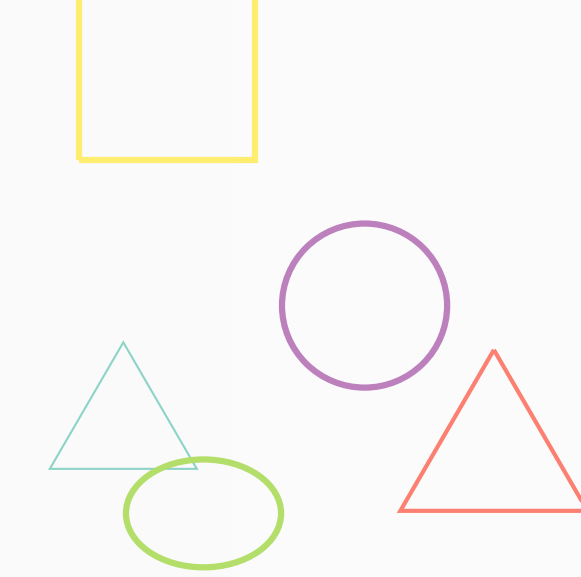[{"shape": "triangle", "thickness": 1, "radius": 0.73, "center": [0.212, 0.26]}, {"shape": "triangle", "thickness": 2, "radius": 0.93, "center": [0.85, 0.207]}, {"shape": "oval", "thickness": 3, "radius": 0.67, "center": [0.35, 0.11]}, {"shape": "circle", "thickness": 3, "radius": 0.71, "center": [0.627, 0.47]}, {"shape": "square", "thickness": 3, "radius": 0.76, "center": [0.287, 0.874]}]